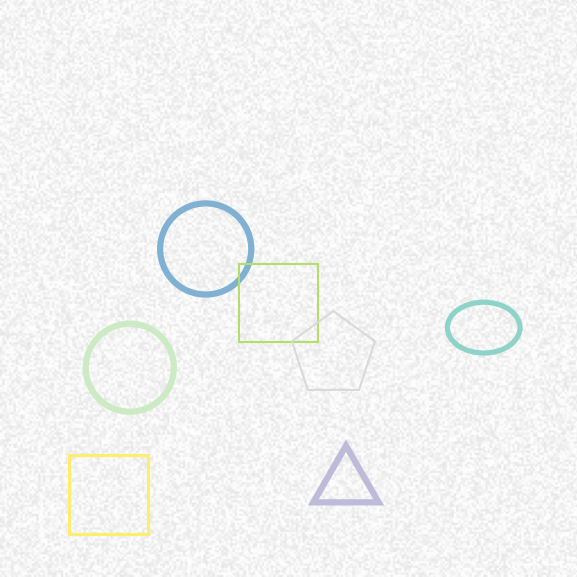[{"shape": "oval", "thickness": 2.5, "radius": 0.31, "center": [0.838, 0.432]}, {"shape": "triangle", "thickness": 3, "radius": 0.33, "center": [0.599, 0.162]}, {"shape": "circle", "thickness": 3, "radius": 0.39, "center": [0.356, 0.568]}, {"shape": "square", "thickness": 1, "radius": 0.34, "center": [0.483, 0.474]}, {"shape": "pentagon", "thickness": 1, "radius": 0.38, "center": [0.577, 0.385]}, {"shape": "circle", "thickness": 3, "radius": 0.38, "center": [0.225, 0.362]}, {"shape": "square", "thickness": 1.5, "radius": 0.34, "center": [0.187, 0.142]}]